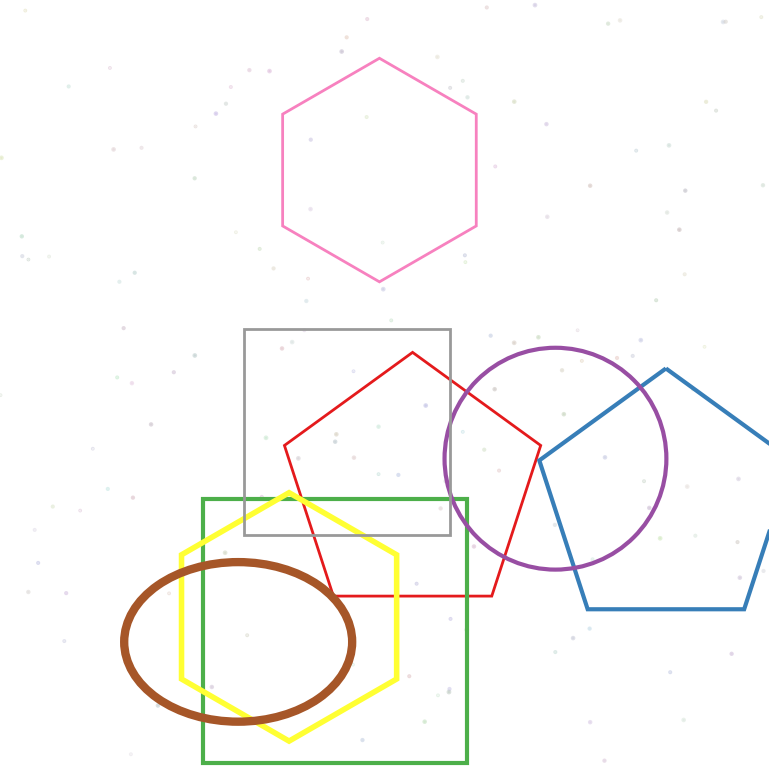[{"shape": "pentagon", "thickness": 1, "radius": 0.87, "center": [0.536, 0.367]}, {"shape": "pentagon", "thickness": 1.5, "radius": 0.86, "center": [0.865, 0.349]}, {"shape": "square", "thickness": 1.5, "radius": 0.86, "center": [0.435, 0.18]}, {"shape": "circle", "thickness": 1.5, "radius": 0.72, "center": [0.721, 0.404]}, {"shape": "hexagon", "thickness": 2, "radius": 0.81, "center": [0.375, 0.199]}, {"shape": "oval", "thickness": 3, "radius": 0.74, "center": [0.309, 0.166]}, {"shape": "hexagon", "thickness": 1, "radius": 0.73, "center": [0.493, 0.779]}, {"shape": "square", "thickness": 1, "radius": 0.67, "center": [0.45, 0.439]}]